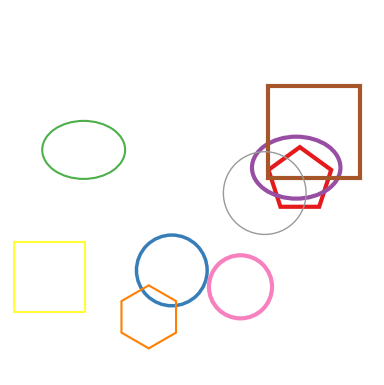[{"shape": "pentagon", "thickness": 3, "radius": 0.43, "center": [0.779, 0.532]}, {"shape": "circle", "thickness": 2.5, "radius": 0.46, "center": [0.446, 0.298]}, {"shape": "oval", "thickness": 1.5, "radius": 0.54, "center": [0.217, 0.611]}, {"shape": "oval", "thickness": 3, "radius": 0.57, "center": [0.769, 0.565]}, {"shape": "hexagon", "thickness": 1.5, "radius": 0.41, "center": [0.386, 0.177]}, {"shape": "square", "thickness": 1.5, "radius": 0.46, "center": [0.128, 0.28]}, {"shape": "square", "thickness": 3, "radius": 0.6, "center": [0.816, 0.657]}, {"shape": "circle", "thickness": 3, "radius": 0.41, "center": [0.625, 0.255]}, {"shape": "circle", "thickness": 1, "radius": 0.54, "center": [0.688, 0.498]}]